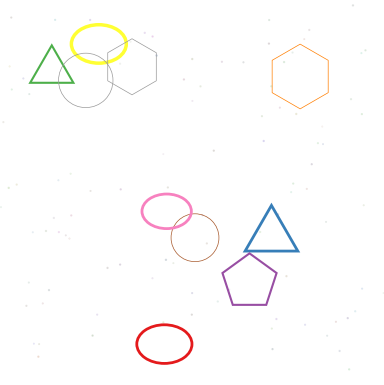[{"shape": "oval", "thickness": 2, "radius": 0.36, "center": [0.427, 0.106]}, {"shape": "triangle", "thickness": 2, "radius": 0.4, "center": [0.705, 0.387]}, {"shape": "triangle", "thickness": 1.5, "radius": 0.32, "center": [0.134, 0.817]}, {"shape": "pentagon", "thickness": 1.5, "radius": 0.37, "center": [0.648, 0.268]}, {"shape": "hexagon", "thickness": 0.5, "radius": 0.42, "center": [0.78, 0.801]}, {"shape": "oval", "thickness": 2.5, "radius": 0.36, "center": [0.257, 0.886]}, {"shape": "circle", "thickness": 0.5, "radius": 0.31, "center": [0.506, 0.383]}, {"shape": "oval", "thickness": 2, "radius": 0.32, "center": [0.433, 0.451]}, {"shape": "circle", "thickness": 0.5, "radius": 0.35, "center": [0.223, 0.791]}, {"shape": "hexagon", "thickness": 0.5, "radius": 0.36, "center": [0.343, 0.827]}]